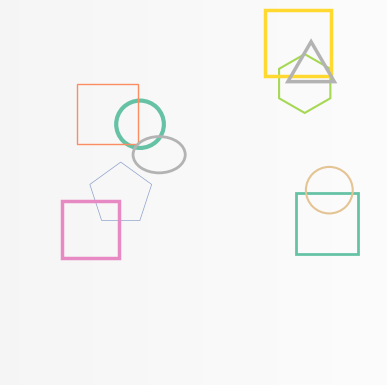[{"shape": "square", "thickness": 2, "radius": 0.4, "center": [0.844, 0.419]}, {"shape": "circle", "thickness": 3, "radius": 0.31, "center": [0.361, 0.677]}, {"shape": "square", "thickness": 1, "radius": 0.39, "center": [0.278, 0.704]}, {"shape": "pentagon", "thickness": 0.5, "radius": 0.42, "center": [0.312, 0.495]}, {"shape": "square", "thickness": 2.5, "radius": 0.37, "center": [0.234, 0.404]}, {"shape": "hexagon", "thickness": 1.5, "radius": 0.38, "center": [0.786, 0.783]}, {"shape": "square", "thickness": 2.5, "radius": 0.43, "center": [0.769, 0.889]}, {"shape": "circle", "thickness": 1.5, "radius": 0.3, "center": [0.85, 0.506]}, {"shape": "triangle", "thickness": 2.5, "radius": 0.35, "center": [0.803, 0.823]}, {"shape": "oval", "thickness": 2, "radius": 0.34, "center": [0.411, 0.598]}]